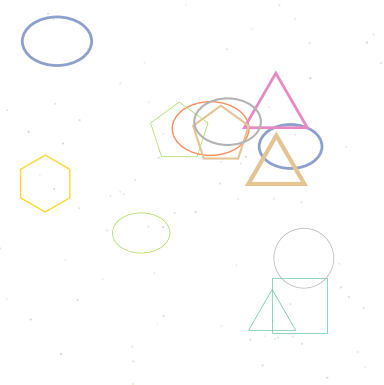[{"shape": "triangle", "thickness": 0.5, "radius": 0.35, "center": [0.707, 0.177]}, {"shape": "square", "thickness": 0.5, "radius": 0.36, "center": [0.777, 0.206]}, {"shape": "oval", "thickness": 1, "radius": 0.5, "center": [0.547, 0.666]}, {"shape": "oval", "thickness": 2, "radius": 0.45, "center": [0.148, 0.893]}, {"shape": "oval", "thickness": 2, "radius": 0.41, "center": [0.755, 0.62]}, {"shape": "triangle", "thickness": 2, "radius": 0.47, "center": [0.716, 0.716]}, {"shape": "pentagon", "thickness": 0.5, "radius": 0.39, "center": [0.466, 0.656]}, {"shape": "oval", "thickness": 0.5, "radius": 0.37, "center": [0.367, 0.395]}, {"shape": "hexagon", "thickness": 1, "radius": 0.37, "center": [0.117, 0.523]}, {"shape": "triangle", "thickness": 3, "radius": 0.42, "center": [0.718, 0.564]}, {"shape": "pentagon", "thickness": 1.5, "radius": 0.38, "center": [0.574, 0.65]}, {"shape": "circle", "thickness": 0.5, "radius": 0.39, "center": [0.789, 0.329]}, {"shape": "oval", "thickness": 1.5, "radius": 0.43, "center": [0.591, 0.684]}]